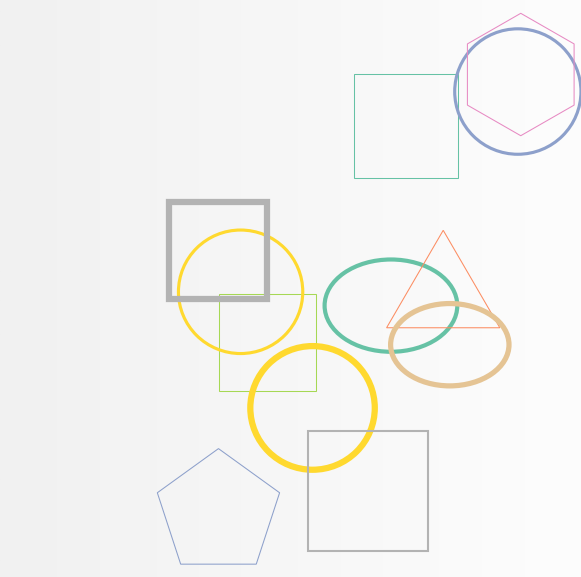[{"shape": "oval", "thickness": 2, "radius": 0.57, "center": [0.673, 0.47]}, {"shape": "square", "thickness": 0.5, "radius": 0.45, "center": [0.699, 0.781]}, {"shape": "triangle", "thickness": 0.5, "radius": 0.56, "center": [0.763, 0.488]}, {"shape": "pentagon", "thickness": 0.5, "radius": 0.55, "center": [0.376, 0.112]}, {"shape": "circle", "thickness": 1.5, "radius": 0.54, "center": [0.891, 0.841]}, {"shape": "hexagon", "thickness": 0.5, "radius": 0.53, "center": [0.896, 0.87]}, {"shape": "square", "thickness": 0.5, "radius": 0.42, "center": [0.461, 0.406]}, {"shape": "circle", "thickness": 3, "radius": 0.54, "center": [0.538, 0.293]}, {"shape": "circle", "thickness": 1.5, "radius": 0.53, "center": [0.414, 0.494]}, {"shape": "oval", "thickness": 2.5, "radius": 0.51, "center": [0.774, 0.402]}, {"shape": "square", "thickness": 3, "radius": 0.42, "center": [0.375, 0.565]}, {"shape": "square", "thickness": 1, "radius": 0.52, "center": [0.634, 0.149]}]